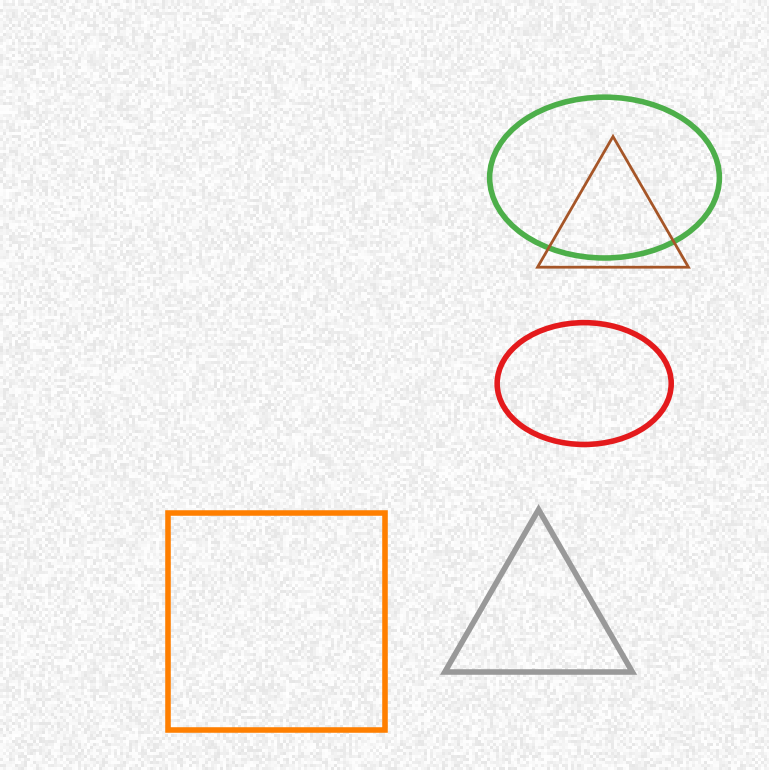[{"shape": "oval", "thickness": 2, "radius": 0.57, "center": [0.759, 0.502]}, {"shape": "oval", "thickness": 2, "radius": 0.75, "center": [0.785, 0.769]}, {"shape": "square", "thickness": 2, "radius": 0.71, "center": [0.359, 0.193]}, {"shape": "triangle", "thickness": 1, "radius": 0.57, "center": [0.796, 0.71]}, {"shape": "triangle", "thickness": 2, "radius": 0.7, "center": [0.699, 0.198]}]